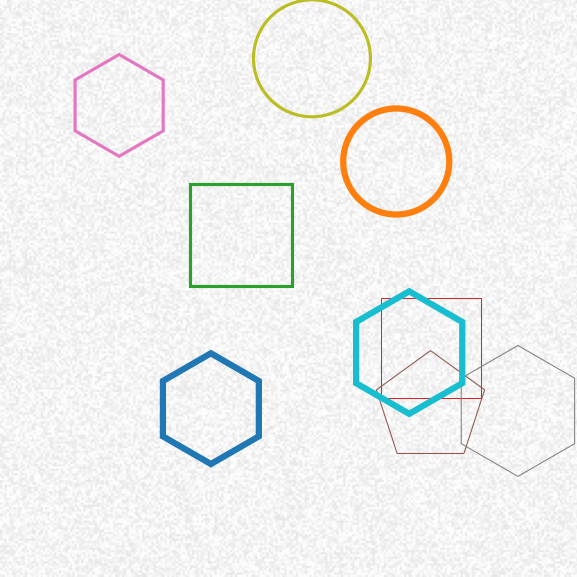[{"shape": "hexagon", "thickness": 3, "radius": 0.48, "center": [0.365, 0.291]}, {"shape": "circle", "thickness": 3, "radius": 0.46, "center": [0.686, 0.719]}, {"shape": "square", "thickness": 1.5, "radius": 0.44, "center": [0.417, 0.593]}, {"shape": "square", "thickness": 0.5, "radius": 0.43, "center": [0.747, 0.397]}, {"shape": "pentagon", "thickness": 0.5, "radius": 0.49, "center": [0.745, 0.294]}, {"shape": "hexagon", "thickness": 1.5, "radius": 0.44, "center": [0.206, 0.817]}, {"shape": "hexagon", "thickness": 0.5, "radius": 0.57, "center": [0.897, 0.288]}, {"shape": "circle", "thickness": 1.5, "radius": 0.51, "center": [0.54, 0.898]}, {"shape": "hexagon", "thickness": 3, "radius": 0.53, "center": [0.709, 0.389]}]